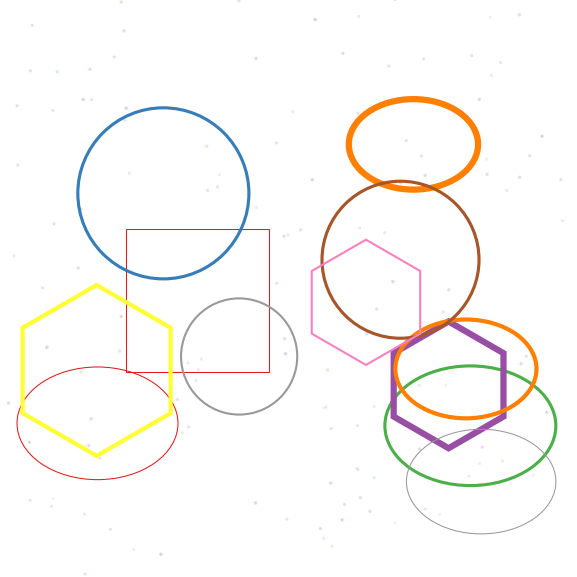[{"shape": "oval", "thickness": 0.5, "radius": 0.7, "center": [0.169, 0.266]}, {"shape": "square", "thickness": 0.5, "radius": 0.62, "center": [0.342, 0.479]}, {"shape": "circle", "thickness": 1.5, "radius": 0.74, "center": [0.283, 0.664]}, {"shape": "oval", "thickness": 1.5, "radius": 0.74, "center": [0.814, 0.262]}, {"shape": "hexagon", "thickness": 3, "radius": 0.55, "center": [0.777, 0.333]}, {"shape": "oval", "thickness": 3, "radius": 0.56, "center": [0.716, 0.749]}, {"shape": "oval", "thickness": 2, "radius": 0.61, "center": [0.807, 0.36]}, {"shape": "hexagon", "thickness": 2, "radius": 0.74, "center": [0.167, 0.358]}, {"shape": "circle", "thickness": 1.5, "radius": 0.68, "center": [0.694, 0.549]}, {"shape": "hexagon", "thickness": 1, "radius": 0.54, "center": [0.634, 0.476]}, {"shape": "circle", "thickness": 1, "radius": 0.5, "center": [0.414, 0.382]}, {"shape": "oval", "thickness": 0.5, "radius": 0.65, "center": [0.833, 0.165]}]